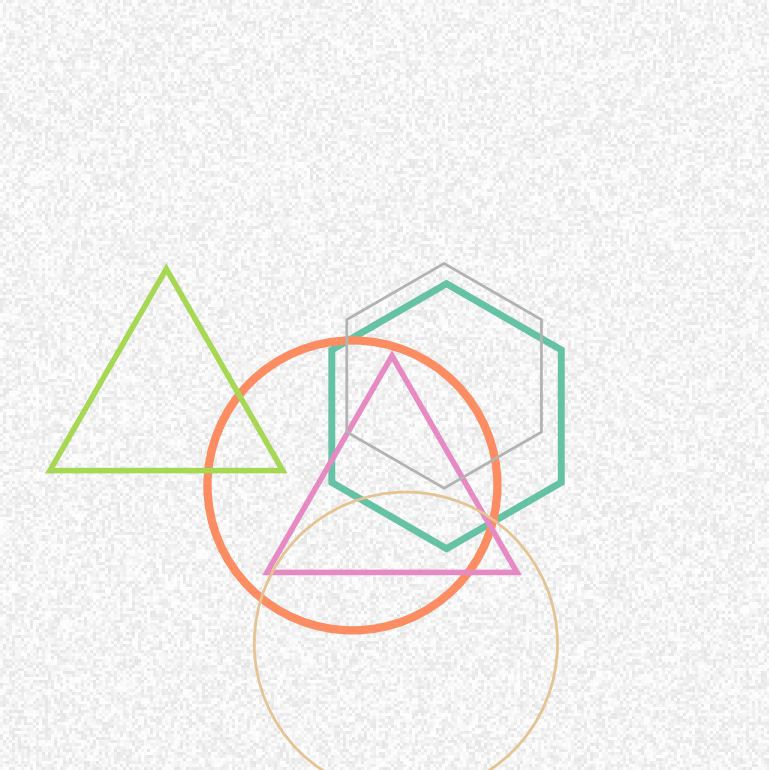[{"shape": "hexagon", "thickness": 2.5, "radius": 0.86, "center": [0.58, 0.459]}, {"shape": "circle", "thickness": 3, "radius": 0.94, "center": [0.458, 0.37]}, {"shape": "triangle", "thickness": 2, "radius": 0.94, "center": [0.509, 0.35]}, {"shape": "triangle", "thickness": 2, "radius": 0.87, "center": [0.216, 0.476]}, {"shape": "circle", "thickness": 1, "radius": 0.98, "center": [0.527, 0.164]}, {"shape": "hexagon", "thickness": 1, "radius": 0.73, "center": [0.577, 0.512]}]